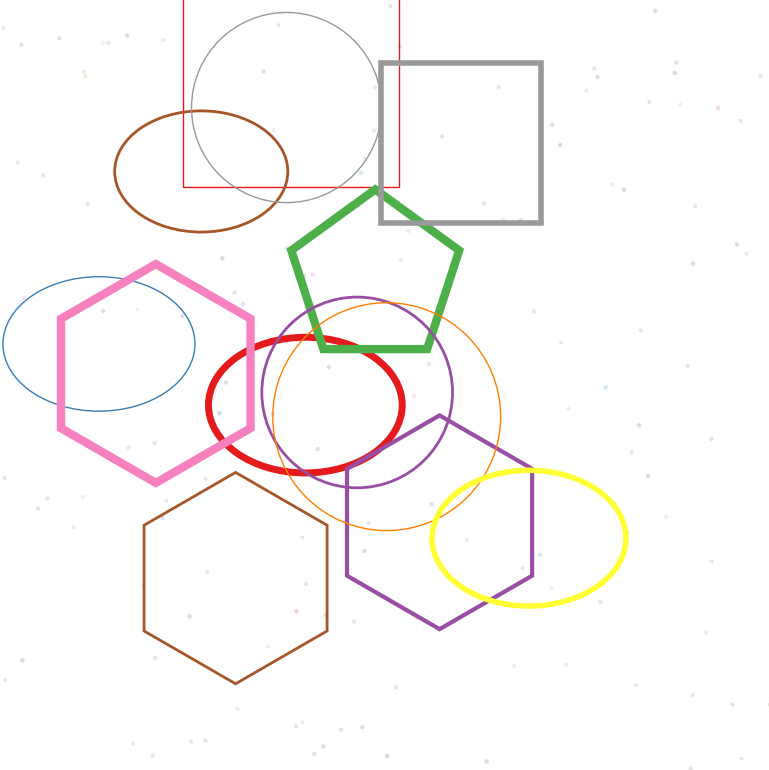[{"shape": "oval", "thickness": 2.5, "radius": 0.63, "center": [0.397, 0.474]}, {"shape": "square", "thickness": 0.5, "radius": 0.7, "center": [0.378, 0.898]}, {"shape": "oval", "thickness": 0.5, "radius": 0.62, "center": [0.129, 0.553]}, {"shape": "pentagon", "thickness": 3, "radius": 0.57, "center": [0.487, 0.639]}, {"shape": "hexagon", "thickness": 1.5, "radius": 0.69, "center": [0.571, 0.322]}, {"shape": "circle", "thickness": 1, "radius": 0.62, "center": [0.464, 0.49]}, {"shape": "circle", "thickness": 0.5, "radius": 0.74, "center": [0.502, 0.459]}, {"shape": "oval", "thickness": 2, "radius": 0.63, "center": [0.687, 0.301]}, {"shape": "hexagon", "thickness": 1, "radius": 0.69, "center": [0.306, 0.249]}, {"shape": "oval", "thickness": 1, "radius": 0.56, "center": [0.261, 0.777]}, {"shape": "hexagon", "thickness": 3, "radius": 0.71, "center": [0.202, 0.515]}, {"shape": "circle", "thickness": 0.5, "radius": 0.62, "center": [0.372, 0.86]}, {"shape": "square", "thickness": 2, "radius": 0.52, "center": [0.599, 0.814]}]